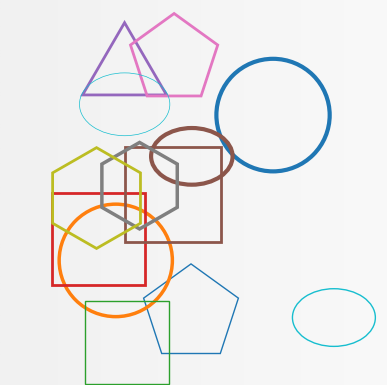[{"shape": "circle", "thickness": 3, "radius": 0.73, "center": [0.705, 0.701]}, {"shape": "pentagon", "thickness": 1, "radius": 0.64, "center": [0.493, 0.186]}, {"shape": "circle", "thickness": 2.5, "radius": 0.73, "center": [0.299, 0.324]}, {"shape": "square", "thickness": 1, "radius": 0.54, "center": [0.327, 0.11]}, {"shape": "square", "thickness": 2, "radius": 0.6, "center": [0.255, 0.379]}, {"shape": "triangle", "thickness": 2, "radius": 0.63, "center": [0.321, 0.816]}, {"shape": "square", "thickness": 2, "radius": 0.62, "center": [0.446, 0.495]}, {"shape": "oval", "thickness": 3, "radius": 0.53, "center": [0.495, 0.594]}, {"shape": "pentagon", "thickness": 2, "radius": 0.59, "center": [0.449, 0.847]}, {"shape": "hexagon", "thickness": 2.5, "radius": 0.56, "center": [0.36, 0.518]}, {"shape": "hexagon", "thickness": 2, "radius": 0.65, "center": [0.249, 0.486]}, {"shape": "oval", "thickness": 0.5, "radius": 0.58, "center": [0.322, 0.729]}, {"shape": "oval", "thickness": 1, "radius": 0.53, "center": [0.862, 0.175]}]